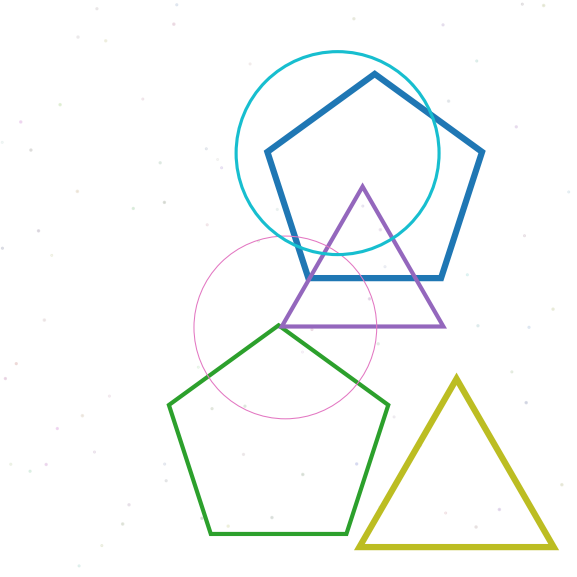[{"shape": "pentagon", "thickness": 3, "radius": 0.98, "center": [0.649, 0.676]}, {"shape": "pentagon", "thickness": 2, "radius": 1.0, "center": [0.482, 0.236]}, {"shape": "triangle", "thickness": 2, "radius": 0.81, "center": [0.628, 0.515]}, {"shape": "circle", "thickness": 0.5, "radius": 0.79, "center": [0.494, 0.432]}, {"shape": "triangle", "thickness": 3, "radius": 0.97, "center": [0.791, 0.149]}, {"shape": "circle", "thickness": 1.5, "radius": 0.88, "center": [0.585, 0.734]}]